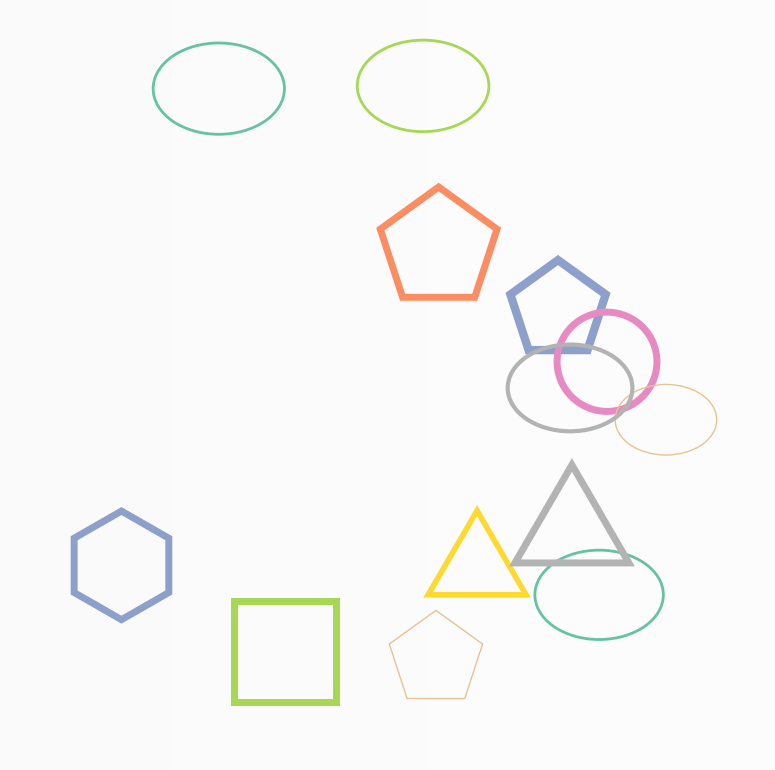[{"shape": "oval", "thickness": 1, "radius": 0.42, "center": [0.282, 0.885]}, {"shape": "oval", "thickness": 1, "radius": 0.41, "center": [0.773, 0.227]}, {"shape": "pentagon", "thickness": 2.5, "radius": 0.4, "center": [0.566, 0.678]}, {"shape": "hexagon", "thickness": 2.5, "radius": 0.35, "center": [0.157, 0.266]}, {"shape": "pentagon", "thickness": 3, "radius": 0.32, "center": [0.72, 0.598]}, {"shape": "circle", "thickness": 2.5, "radius": 0.32, "center": [0.783, 0.53]}, {"shape": "square", "thickness": 2.5, "radius": 0.33, "center": [0.368, 0.154]}, {"shape": "oval", "thickness": 1, "radius": 0.42, "center": [0.546, 0.888]}, {"shape": "triangle", "thickness": 2, "radius": 0.36, "center": [0.616, 0.264]}, {"shape": "pentagon", "thickness": 0.5, "radius": 0.32, "center": [0.563, 0.144]}, {"shape": "oval", "thickness": 0.5, "radius": 0.33, "center": [0.859, 0.455]}, {"shape": "oval", "thickness": 1.5, "radius": 0.4, "center": [0.736, 0.496]}, {"shape": "triangle", "thickness": 2.5, "radius": 0.42, "center": [0.738, 0.311]}]